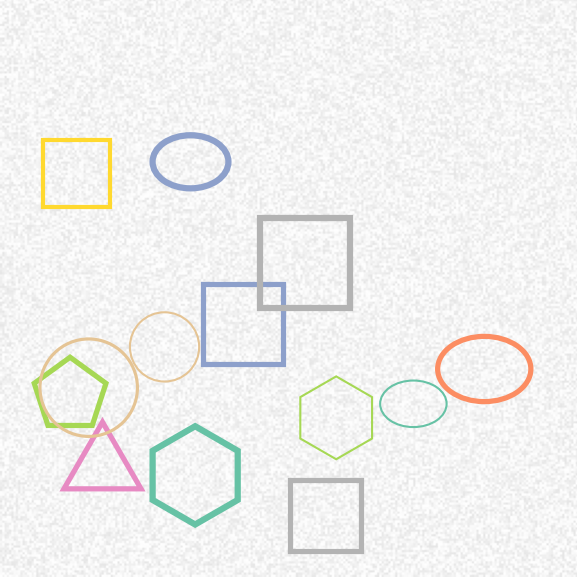[{"shape": "oval", "thickness": 1, "radius": 0.29, "center": [0.716, 0.3]}, {"shape": "hexagon", "thickness": 3, "radius": 0.43, "center": [0.338, 0.176]}, {"shape": "oval", "thickness": 2.5, "radius": 0.4, "center": [0.839, 0.36]}, {"shape": "square", "thickness": 2.5, "radius": 0.35, "center": [0.421, 0.438]}, {"shape": "oval", "thickness": 3, "radius": 0.33, "center": [0.33, 0.719]}, {"shape": "triangle", "thickness": 2.5, "radius": 0.39, "center": [0.177, 0.191]}, {"shape": "hexagon", "thickness": 1, "radius": 0.36, "center": [0.582, 0.276]}, {"shape": "pentagon", "thickness": 2.5, "radius": 0.33, "center": [0.121, 0.315]}, {"shape": "square", "thickness": 2, "radius": 0.29, "center": [0.133, 0.698]}, {"shape": "circle", "thickness": 1.5, "radius": 0.42, "center": [0.154, 0.328]}, {"shape": "circle", "thickness": 1, "radius": 0.3, "center": [0.285, 0.398]}, {"shape": "square", "thickness": 3, "radius": 0.39, "center": [0.528, 0.544]}, {"shape": "square", "thickness": 2.5, "radius": 0.31, "center": [0.564, 0.106]}]